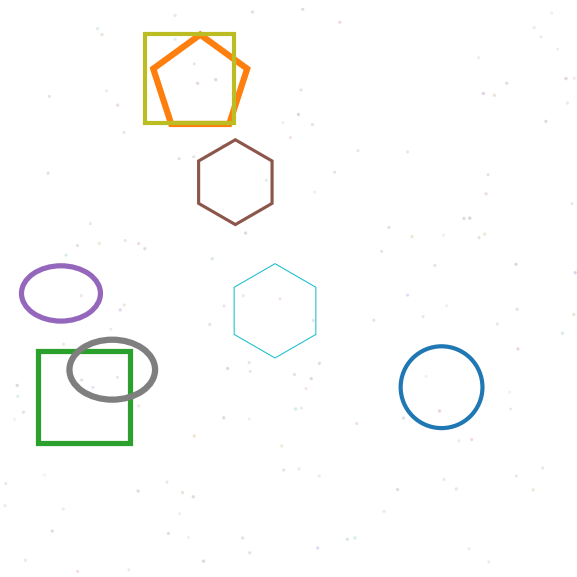[{"shape": "circle", "thickness": 2, "radius": 0.35, "center": [0.765, 0.329]}, {"shape": "pentagon", "thickness": 3, "radius": 0.43, "center": [0.347, 0.854]}, {"shape": "square", "thickness": 2.5, "radius": 0.4, "center": [0.145, 0.312]}, {"shape": "oval", "thickness": 2.5, "radius": 0.34, "center": [0.106, 0.491]}, {"shape": "hexagon", "thickness": 1.5, "radius": 0.37, "center": [0.408, 0.684]}, {"shape": "oval", "thickness": 3, "radius": 0.37, "center": [0.194, 0.359]}, {"shape": "square", "thickness": 2, "radius": 0.38, "center": [0.328, 0.863]}, {"shape": "hexagon", "thickness": 0.5, "radius": 0.41, "center": [0.476, 0.461]}]